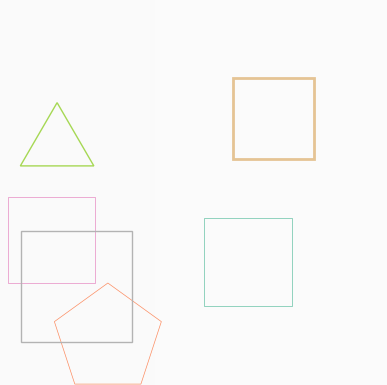[{"shape": "square", "thickness": 0.5, "radius": 0.57, "center": [0.64, 0.32]}, {"shape": "pentagon", "thickness": 0.5, "radius": 0.73, "center": [0.278, 0.12]}, {"shape": "square", "thickness": 0.5, "radius": 0.56, "center": [0.133, 0.377]}, {"shape": "triangle", "thickness": 1, "radius": 0.55, "center": [0.147, 0.624]}, {"shape": "square", "thickness": 2, "radius": 0.53, "center": [0.706, 0.691]}, {"shape": "square", "thickness": 1, "radius": 0.72, "center": [0.197, 0.256]}]